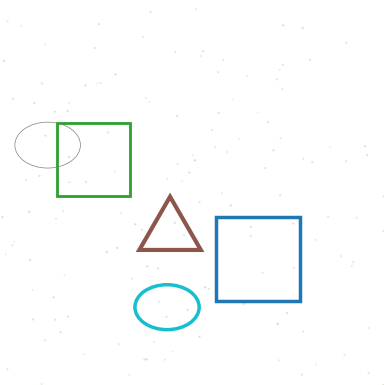[{"shape": "square", "thickness": 2.5, "radius": 0.55, "center": [0.671, 0.327]}, {"shape": "square", "thickness": 2, "radius": 0.48, "center": [0.243, 0.585]}, {"shape": "triangle", "thickness": 3, "radius": 0.46, "center": [0.442, 0.397]}, {"shape": "oval", "thickness": 0.5, "radius": 0.43, "center": [0.124, 0.623]}, {"shape": "oval", "thickness": 2.5, "radius": 0.42, "center": [0.434, 0.202]}]